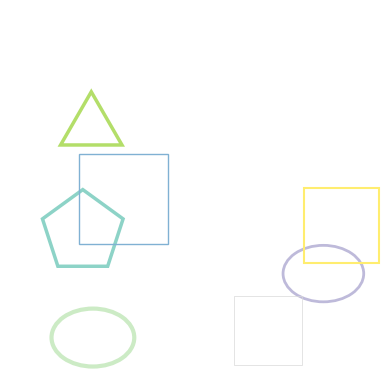[{"shape": "pentagon", "thickness": 2.5, "radius": 0.55, "center": [0.215, 0.397]}, {"shape": "oval", "thickness": 2, "radius": 0.52, "center": [0.84, 0.289]}, {"shape": "square", "thickness": 1, "radius": 0.58, "center": [0.321, 0.483]}, {"shape": "triangle", "thickness": 2.5, "radius": 0.46, "center": [0.237, 0.669]}, {"shape": "square", "thickness": 0.5, "radius": 0.44, "center": [0.696, 0.141]}, {"shape": "oval", "thickness": 3, "radius": 0.54, "center": [0.241, 0.123]}, {"shape": "square", "thickness": 1.5, "radius": 0.48, "center": [0.887, 0.414]}]